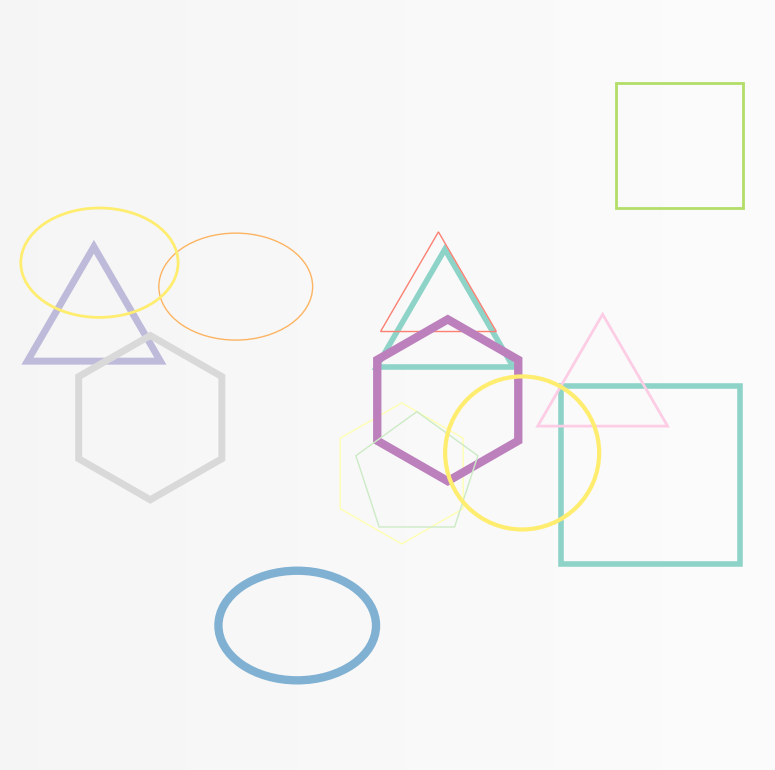[{"shape": "triangle", "thickness": 2, "radius": 0.51, "center": [0.574, 0.574]}, {"shape": "square", "thickness": 2, "radius": 0.58, "center": [0.839, 0.383]}, {"shape": "hexagon", "thickness": 0.5, "radius": 0.46, "center": [0.518, 0.385]}, {"shape": "triangle", "thickness": 2.5, "radius": 0.5, "center": [0.121, 0.58]}, {"shape": "triangle", "thickness": 0.5, "radius": 0.43, "center": [0.566, 0.613]}, {"shape": "oval", "thickness": 3, "radius": 0.51, "center": [0.384, 0.188]}, {"shape": "oval", "thickness": 0.5, "radius": 0.5, "center": [0.304, 0.628]}, {"shape": "square", "thickness": 1, "radius": 0.41, "center": [0.876, 0.811]}, {"shape": "triangle", "thickness": 1, "radius": 0.48, "center": [0.778, 0.495]}, {"shape": "hexagon", "thickness": 2.5, "radius": 0.53, "center": [0.194, 0.458]}, {"shape": "hexagon", "thickness": 3, "radius": 0.53, "center": [0.578, 0.48]}, {"shape": "pentagon", "thickness": 0.5, "radius": 0.41, "center": [0.538, 0.383]}, {"shape": "oval", "thickness": 1, "radius": 0.51, "center": [0.128, 0.659]}, {"shape": "circle", "thickness": 1.5, "radius": 0.5, "center": [0.674, 0.412]}]